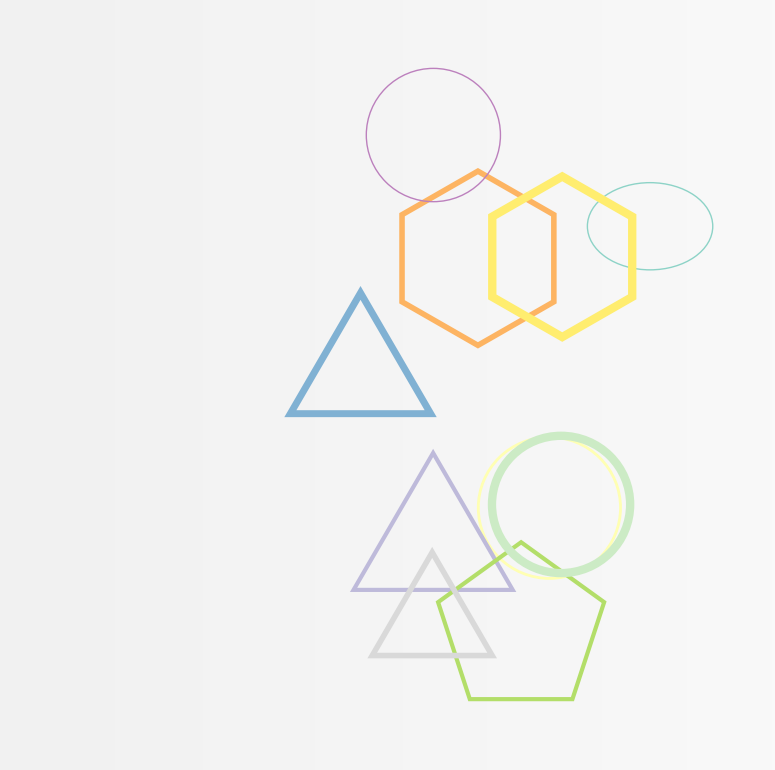[{"shape": "oval", "thickness": 0.5, "radius": 0.4, "center": [0.839, 0.706]}, {"shape": "circle", "thickness": 1, "radius": 0.46, "center": [0.709, 0.341]}, {"shape": "triangle", "thickness": 1.5, "radius": 0.59, "center": [0.559, 0.293]}, {"shape": "triangle", "thickness": 2.5, "radius": 0.52, "center": [0.465, 0.515]}, {"shape": "hexagon", "thickness": 2, "radius": 0.57, "center": [0.617, 0.665]}, {"shape": "pentagon", "thickness": 1.5, "radius": 0.56, "center": [0.672, 0.183]}, {"shape": "triangle", "thickness": 2, "radius": 0.45, "center": [0.558, 0.193]}, {"shape": "circle", "thickness": 0.5, "radius": 0.43, "center": [0.559, 0.825]}, {"shape": "circle", "thickness": 3, "radius": 0.45, "center": [0.724, 0.345]}, {"shape": "hexagon", "thickness": 3, "radius": 0.52, "center": [0.725, 0.667]}]